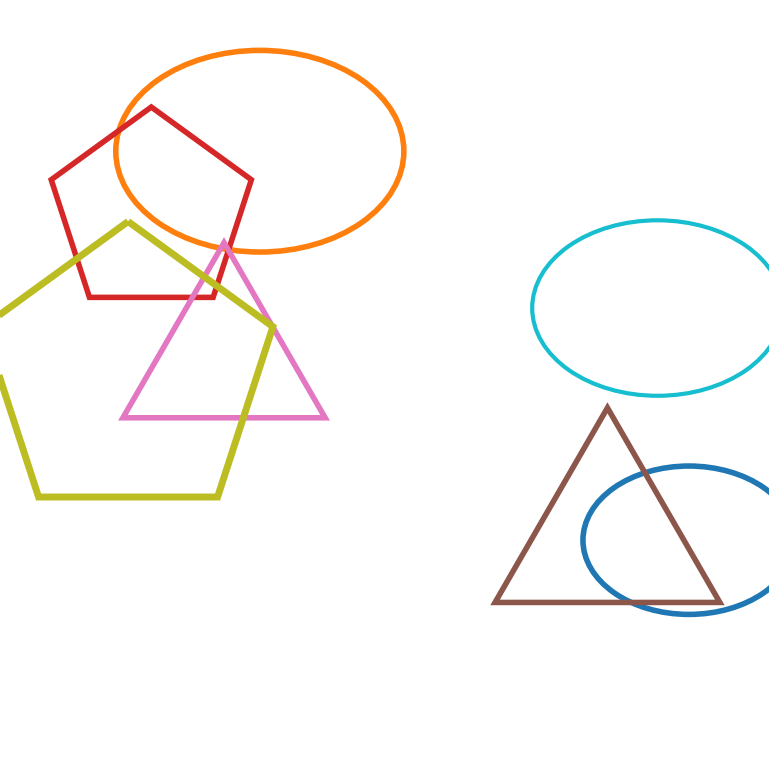[{"shape": "oval", "thickness": 2, "radius": 0.69, "center": [0.895, 0.298]}, {"shape": "oval", "thickness": 2, "radius": 0.94, "center": [0.337, 0.804]}, {"shape": "pentagon", "thickness": 2, "radius": 0.68, "center": [0.196, 0.724]}, {"shape": "triangle", "thickness": 2, "radius": 0.84, "center": [0.789, 0.302]}, {"shape": "triangle", "thickness": 2, "radius": 0.76, "center": [0.291, 0.533]}, {"shape": "pentagon", "thickness": 2.5, "radius": 0.99, "center": [0.166, 0.515]}, {"shape": "oval", "thickness": 1.5, "radius": 0.81, "center": [0.854, 0.6]}]